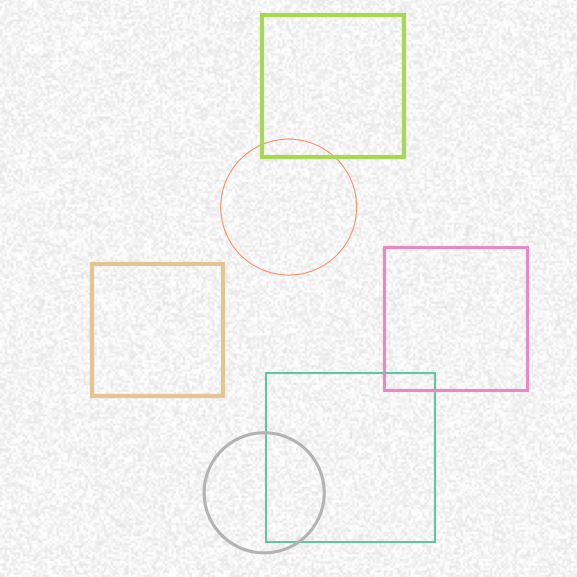[{"shape": "square", "thickness": 1, "radius": 0.73, "center": [0.607, 0.207]}, {"shape": "circle", "thickness": 0.5, "radius": 0.59, "center": [0.5, 0.641]}, {"shape": "square", "thickness": 1.5, "radius": 0.62, "center": [0.789, 0.447]}, {"shape": "square", "thickness": 2, "radius": 0.61, "center": [0.576, 0.85]}, {"shape": "square", "thickness": 2, "radius": 0.57, "center": [0.273, 0.428]}, {"shape": "circle", "thickness": 1.5, "radius": 0.52, "center": [0.457, 0.146]}]